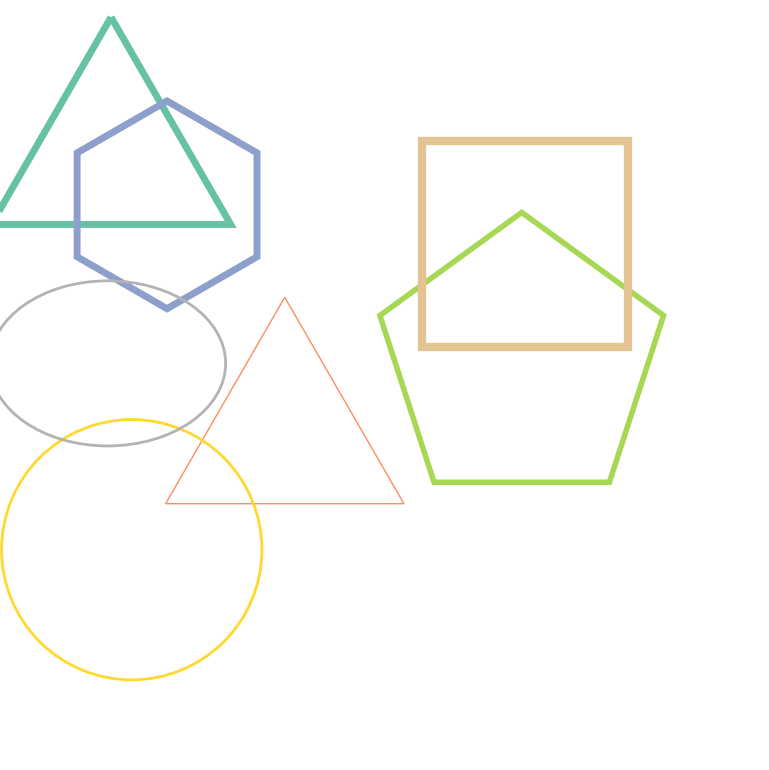[{"shape": "triangle", "thickness": 2.5, "radius": 0.9, "center": [0.144, 0.798]}, {"shape": "triangle", "thickness": 0.5, "radius": 0.89, "center": [0.37, 0.435]}, {"shape": "hexagon", "thickness": 2.5, "radius": 0.67, "center": [0.217, 0.734]}, {"shape": "pentagon", "thickness": 2, "radius": 0.97, "center": [0.678, 0.53]}, {"shape": "circle", "thickness": 1, "radius": 0.85, "center": [0.171, 0.286]}, {"shape": "square", "thickness": 3, "radius": 0.67, "center": [0.681, 0.683]}, {"shape": "oval", "thickness": 1, "radius": 0.77, "center": [0.14, 0.528]}]